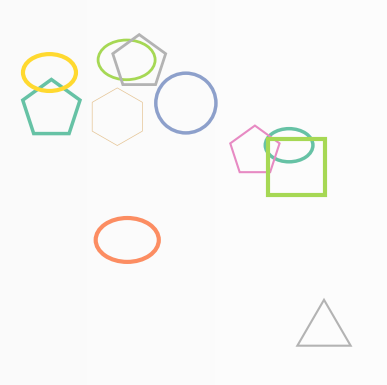[{"shape": "oval", "thickness": 2.5, "radius": 0.31, "center": [0.746, 0.623]}, {"shape": "pentagon", "thickness": 2.5, "radius": 0.39, "center": [0.133, 0.716]}, {"shape": "oval", "thickness": 3, "radius": 0.41, "center": [0.328, 0.377]}, {"shape": "circle", "thickness": 2.5, "radius": 0.39, "center": [0.48, 0.732]}, {"shape": "pentagon", "thickness": 1.5, "radius": 0.33, "center": [0.658, 0.607]}, {"shape": "square", "thickness": 3, "radius": 0.37, "center": [0.765, 0.566]}, {"shape": "oval", "thickness": 2, "radius": 0.37, "center": [0.327, 0.844]}, {"shape": "oval", "thickness": 3, "radius": 0.34, "center": [0.128, 0.812]}, {"shape": "hexagon", "thickness": 0.5, "radius": 0.37, "center": [0.303, 0.697]}, {"shape": "pentagon", "thickness": 2, "radius": 0.36, "center": [0.359, 0.838]}, {"shape": "triangle", "thickness": 1.5, "radius": 0.4, "center": [0.836, 0.142]}]